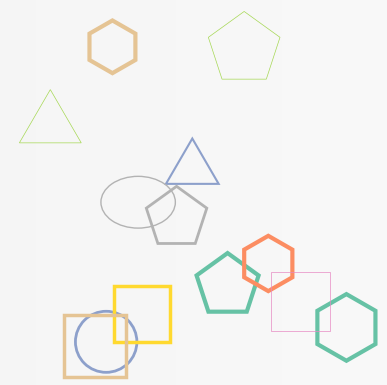[{"shape": "hexagon", "thickness": 3, "radius": 0.43, "center": [0.894, 0.15]}, {"shape": "pentagon", "thickness": 3, "radius": 0.42, "center": [0.587, 0.259]}, {"shape": "hexagon", "thickness": 3, "radius": 0.36, "center": [0.692, 0.316]}, {"shape": "triangle", "thickness": 1.5, "radius": 0.39, "center": [0.496, 0.562]}, {"shape": "circle", "thickness": 2, "radius": 0.4, "center": [0.274, 0.112]}, {"shape": "square", "thickness": 0.5, "radius": 0.39, "center": [0.776, 0.217]}, {"shape": "triangle", "thickness": 0.5, "radius": 0.46, "center": [0.13, 0.675]}, {"shape": "pentagon", "thickness": 0.5, "radius": 0.49, "center": [0.63, 0.873]}, {"shape": "square", "thickness": 2.5, "radius": 0.36, "center": [0.366, 0.184]}, {"shape": "hexagon", "thickness": 3, "radius": 0.34, "center": [0.29, 0.878]}, {"shape": "square", "thickness": 2.5, "radius": 0.4, "center": [0.246, 0.101]}, {"shape": "oval", "thickness": 1, "radius": 0.48, "center": [0.356, 0.475]}, {"shape": "pentagon", "thickness": 2, "radius": 0.41, "center": [0.456, 0.434]}]